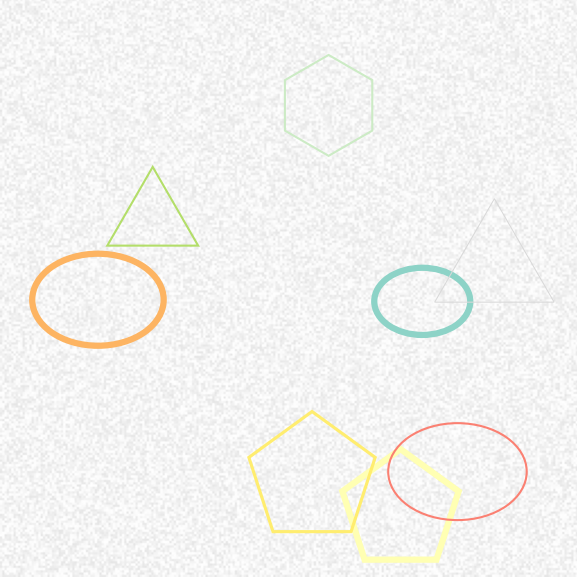[{"shape": "oval", "thickness": 3, "radius": 0.42, "center": [0.731, 0.477]}, {"shape": "pentagon", "thickness": 3, "radius": 0.53, "center": [0.694, 0.116]}, {"shape": "oval", "thickness": 1, "radius": 0.6, "center": [0.792, 0.182]}, {"shape": "oval", "thickness": 3, "radius": 0.57, "center": [0.17, 0.48]}, {"shape": "triangle", "thickness": 1, "radius": 0.45, "center": [0.264, 0.619]}, {"shape": "triangle", "thickness": 0.5, "radius": 0.6, "center": [0.856, 0.536]}, {"shape": "hexagon", "thickness": 1, "radius": 0.44, "center": [0.569, 0.817]}, {"shape": "pentagon", "thickness": 1.5, "radius": 0.57, "center": [0.54, 0.172]}]